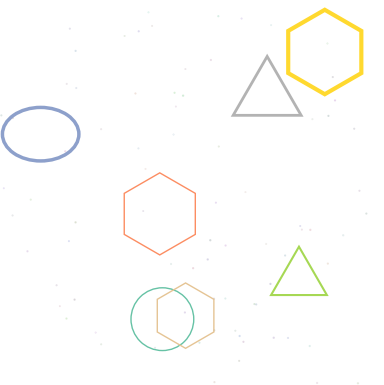[{"shape": "circle", "thickness": 1, "radius": 0.41, "center": [0.422, 0.171]}, {"shape": "hexagon", "thickness": 1, "radius": 0.53, "center": [0.415, 0.444]}, {"shape": "oval", "thickness": 2.5, "radius": 0.5, "center": [0.106, 0.651]}, {"shape": "triangle", "thickness": 1.5, "radius": 0.42, "center": [0.777, 0.275]}, {"shape": "hexagon", "thickness": 3, "radius": 0.55, "center": [0.844, 0.865]}, {"shape": "hexagon", "thickness": 1, "radius": 0.42, "center": [0.482, 0.18]}, {"shape": "triangle", "thickness": 2, "radius": 0.51, "center": [0.694, 0.751]}]